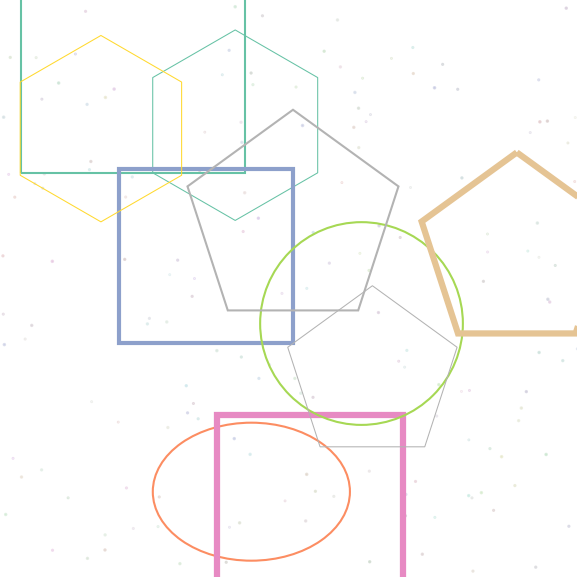[{"shape": "hexagon", "thickness": 0.5, "radius": 0.82, "center": [0.407, 0.782]}, {"shape": "square", "thickness": 1, "radius": 0.97, "center": [0.231, 0.893]}, {"shape": "oval", "thickness": 1, "radius": 0.85, "center": [0.435, 0.148]}, {"shape": "square", "thickness": 2, "radius": 0.76, "center": [0.357, 0.555]}, {"shape": "square", "thickness": 3, "radius": 0.8, "center": [0.537, 0.119]}, {"shape": "circle", "thickness": 1, "radius": 0.88, "center": [0.626, 0.439]}, {"shape": "hexagon", "thickness": 0.5, "radius": 0.81, "center": [0.175, 0.776]}, {"shape": "pentagon", "thickness": 3, "radius": 0.87, "center": [0.895, 0.562]}, {"shape": "pentagon", "thickness": 1, "radius": 0.96, "center": [0.507, 0.617]}, {"shape": "pentagon", "thickness": 0.5, "radius": 0.77, "center": [0.645, 0.35]}]